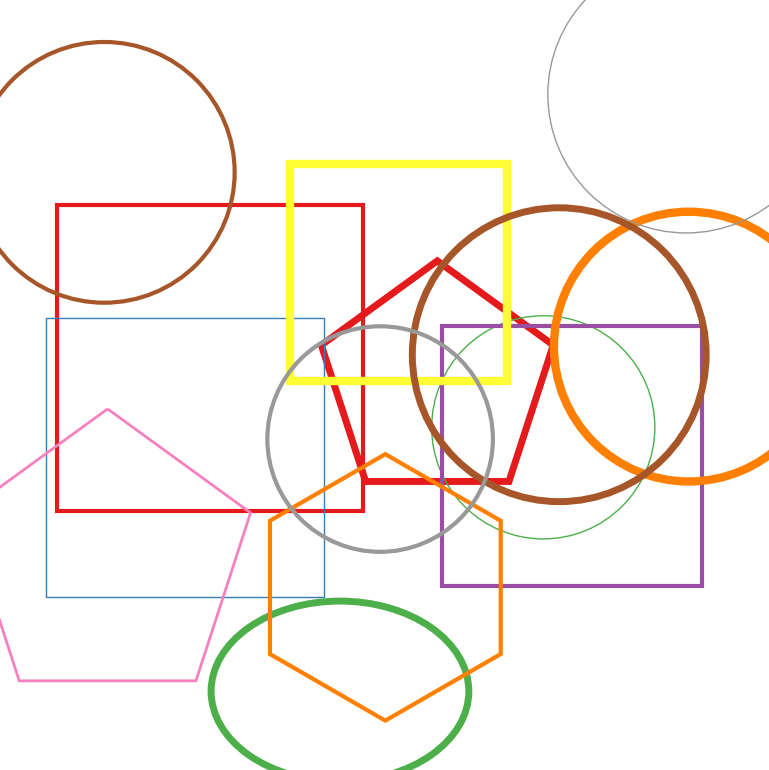[{"shape": "pentagon", "thickness": 2.5, "radius": 0.79, "center": [0.568, 0.503]}, {"shape": "square", "thickness": 1.5, "radius": 0.99, "center": [0.273, 0.536]}, {"shape": "square", "thickness": 0.5, "radius": 0.9, "center": [0.241, 0.406]}, {"shape": "circle", "thickness": 0.5, "radius": 0.72, "center": [0.706, 0.445]}, {"shape": "oval", "thickness": 2.5, "radius": 0.84, "center": [0.442, 0.102]}, {"shape": "square", "thickness": 1.5, "radius": 0.85, "center": [0.743, 0.408]}, {"shape": "circle", "thickness": 3, "radius": 0.88, "center": [0.895, 0.55]}, {"shape": "hexagon", "thickness": 1.5, "radius": 0.87, "center": [0.5, 0.237]}, {"shape": "square", "thickness": 3, "radius": 0.7, "center": [0.518, 0.646]}, {"shape": "circle", "thickness": 1.5, "radius": 0.85, "center": [0.135, 0.776]}, {"shape": "circle", "thickness": 2.5, "radius": 0.95, "center": [0.726, 0.539]}, {"shape": "pentagon", "thickness": 1, "radius": 0.98, "center": [0.14, 0.274]}, {"shape": "circle", "thickness": 1.5, "radius": 0.73, "center": [0.494, 0.43]}, {"shape": "circle", "thickness": 0.5, "radius": 0.9, "center": [0.891, 0.877]}]